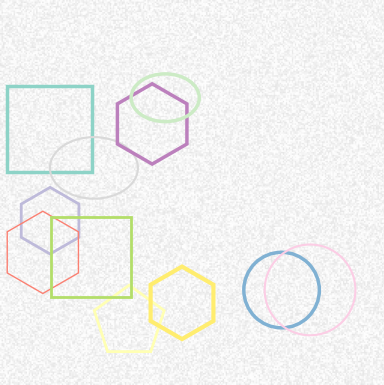[{"shape": "square", "thickness": 2.5, "radius": 0.56, "center": [0.128, 0.665]}, {"shape": "pentagon", "thickness": 2, "radius": 0.48, "center": [0.336, 0.164]}, {"shape": "hexagon", "thickness": 2, "radius": 0.43, "center": [0.13, 0.427]}, {"shape": "hexagon", "thickness": 1, "radius": 0.53, "center": [0.111, 0.344]}, {"shape": "circle", "thickness": 2.5, "radius": 0.49, "center": [0.731, 0.247]}, {"shape": "square", "thickness": 2, "radius": 0.52, "center": [0.236, 0.333]}, {"shape": "circle", "thickness": 1.5, "radius": 0.59, "center": [0.805, 0.247]}, {"shape": "oval", "thickness": 1.5, "radius": 0.57, "center": [0.244, 0.564]}, {"shape": "hexagon", "thickness": 2.5, "radius": 0.52, "center": [0.395, 0.678]}, {"shape": "oval", "thickness": 2.5, "radius": 0.44, "center": [0.429, 0.746]}, {"shape": "hexagon", "thickness": 3, "radius": 0.47, "center": [0.473, 0.213]}]